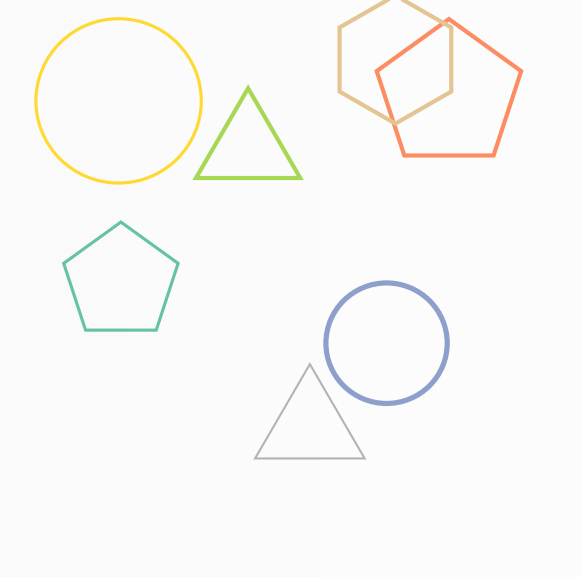[{"shape": "pentagon", "thickness": 1.5, "radius": 0.52, "center": [0.208, 0.511]}, {"shape": "pentagon", "thickness": 2, "radius": 0.65, "center": [0.772, 0.836]}, {"shape": "circle", "thickness": 2.5, "radius": 0.52, "center": [0.665, 0.405]}, {"shape": "triangle", "thickness": 2, "radius": 0.52, "center": [0.427, 0.743]}, {"shape": "circle", "thickness": 1.5, "radius": 0.71, "center": [0.204, 0.824]}, {"shape": "hexagon", "thickness": 2, "radius": 0.55, "center": [0.68, 0.896]}, {"shape": "triangle", "thickness": 1, "radius": 0.54, "center": [0.533, 0.26]}]